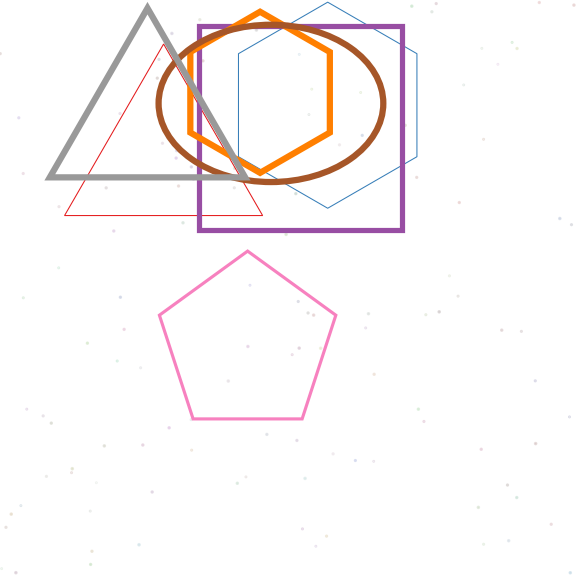[{"shape": "triangle", "thickness": 0.5, "radius": 0.99, "center": [0.283, 0.725]}, {"shape": "hexagon", "thickness": 0.5, "radius": 0.89, "center": [0.567, 0.817]}, {"shape": "square", "thickness": 2.5, "radius": 0.88, "center": [0.52, 0.777]}, {"shape": "hexagon", "thickness": 3, "radius": 0.7, "center": [0.45, 0.839]}, {"shape": "oval", "thickness": 3, "radius": 0.97, "center": [0.469, 0.82]}, {"shape": "pentagon", "thickness": 1.5, "radius": 0.8, "center": [0.429, 0.404]}, {"shape": "triangle", "thickness": 3, "radius": 0.98, "center": [0.255, 0.79]}]